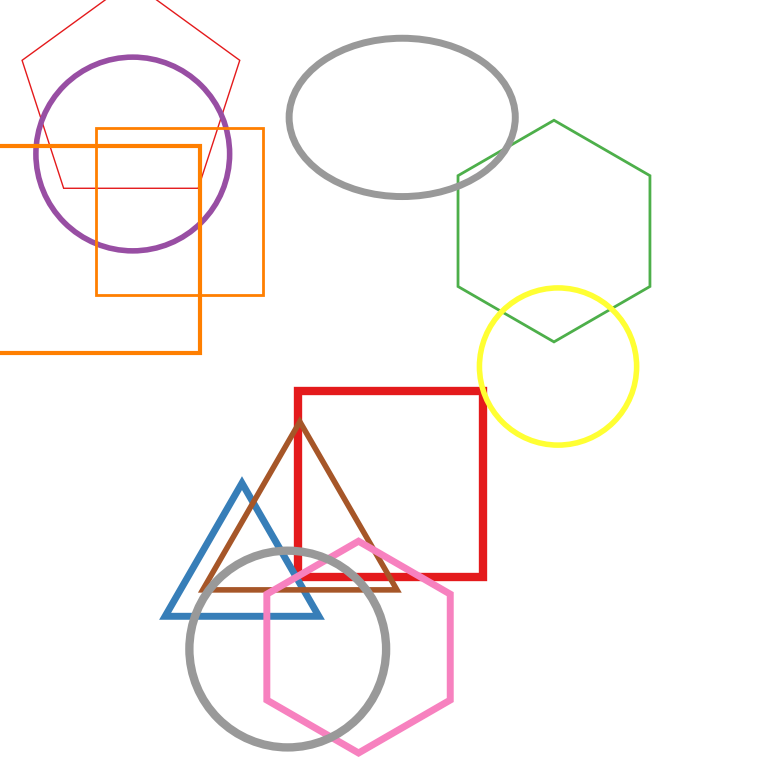[{"shape": "square", "thickness": 3, "radius": 0.6, "center": [0.507, 0.371]}, {"shape": "pentagon", "thickness": 0.5, "radius": 0.74, "center": [0.17, 0.876]}, {"shape": "triangle", "thickness": 2.5, "radius": 0.58, "center": [0.314, 0.257]}, {"shape": "hexagon", "thickness": 1, "radius": 0.72, "center": [0.719, 0.7]}, {"shape": "circle", "thickness": 2, "radius": 0.63, "center": [0.172, 0.8]}, {"shape": "square", "thickness": 1.5, "radius": 0.67, "center": [0.126, 0.676]}, {"shape": "square", "thickness": 1, "radius": 0.54, "center": [0.233, 0.725]}, {"shape": "circle", "thickness": 2, "radius": 0.51, "center": [0.725, 0.524]}, {"shape": "triangle", "thickness": 2, "radius": 0.73, "center": [0.389, 0.307]}, {"shape": "hexagon", "thickness": 2.5, "radius": 0.69, "center": [0.466, 0.16]}, {"shape": "oval", "thickness": 2.5, "radius": 0.73, "center": [0.522, 0.848]}, {"shape": "circle", "thickness": 3, "radius": 0.64, "center": [0.374, 0.157]}]